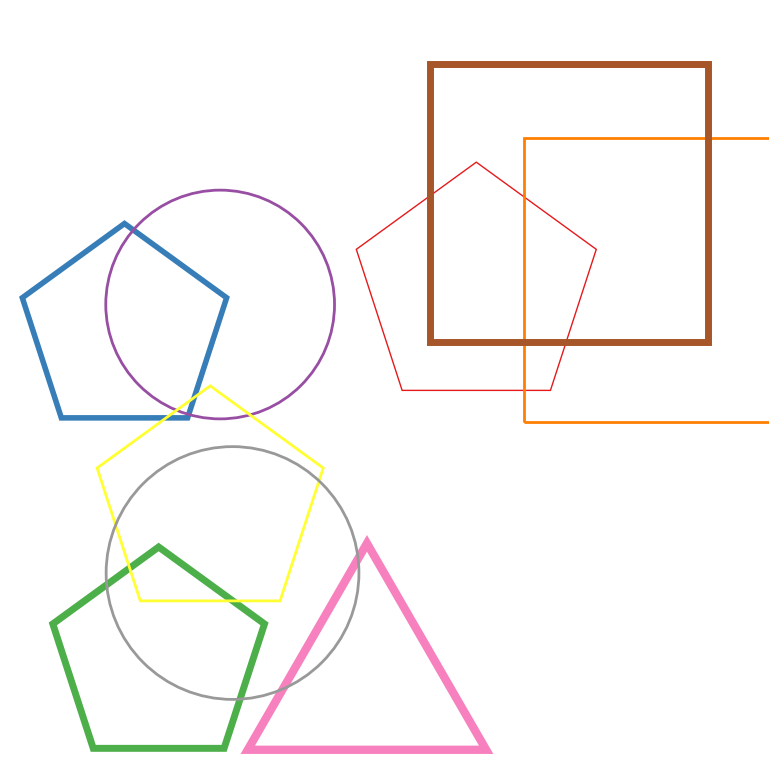[{"shape": "pentagon", "thickness": 0.5, "radius": 0.82, "center": [0.619, 0.626]}, {"shape": "pentagon", "thickness": 2, "radius": 0.7, "center": [0.162, 0.57]}, {"shape": "pentagon", "thickness": 2.5, "radius": 0.72, "center": [0.206, 0.145]}, {"shape": "circle", "thickness": 1, "radius": 0.74, "center": [0.286, 0.605]}, {"shape": "square", "thickness": 1, "radius": 0.92, "center": [0.865, 0.636]}, {"shape": "pentagon", "thickness": 1, "radius": 0.77, "center": [0.273, 0.344]}, {"shape": "square", "thickness": 2.5, "radius": 0.9, "center": [0.739, 0.736]}, {"shape": "triangle", "thickness": 3, "radius": 0.89, "center": [0.477, 0.116]}, {"shape": "circle", "thickness": 1, "radius": 0.82, "center": [0.302, 0.256]}]